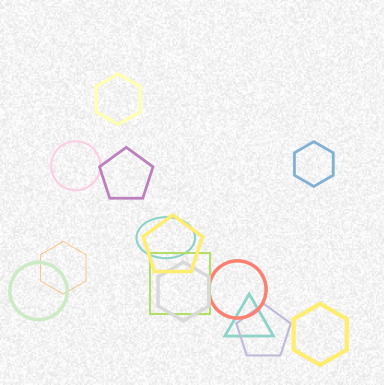[{"shape": "triangle", "thickness": 2, "radius": 0.36, "center": [0.647, 0.164]}, {"shape": "oval", "thickness": 1.5, "radius": 0.38, "center": [0.431, 0.383]}, {"shape": "hexagon", "thickness": 2.5, "radius": 0.33, "center": [0.307, 0.742]}, {"shape": "pentagon", "thickness": 1.5, "radius": 0.37, "center": [0.685, 0.137]}, {"shape": "circle", "thickness": 2.5, "radius": 0.37, "center": [0.617, 0.248]}, {"shape": "hexagon", "thickness": 2, "radius": 0.29, "center": [0.815, 0.574]}, {"shape": "hexagon", "thickness": 0.5, "radius": 0.34, "center": [0.164, 0.304]}, {"shape": "square", "thickness": 1.5, "radius": 0.39, "center": [0.467, 0.264]}, {"shape": "circle", "thickness": 1.5, "radius": 0.32, "center": [0.197, 0.569]}, {"shape": "hexagon", "thickness": 2.5, "radius": 0.38, "center": [0.476, 0.243]}, {"shape": "pentagon", "thickness": 2, "radius": 0.37, "center": [0.328, 0.544]}, {"shape": "circle", "thickness": 2.5, "radius": 0.37, "center": [0.1, 0.244]}, {"shape": "hexagon", "thickness": 3, "radius": 0.4, "center": [0.832, 0.131]}, {"shape": "pentagon", "thickness": 2.5, "radius": 0.41, "center": [0.449, 0.36]}]